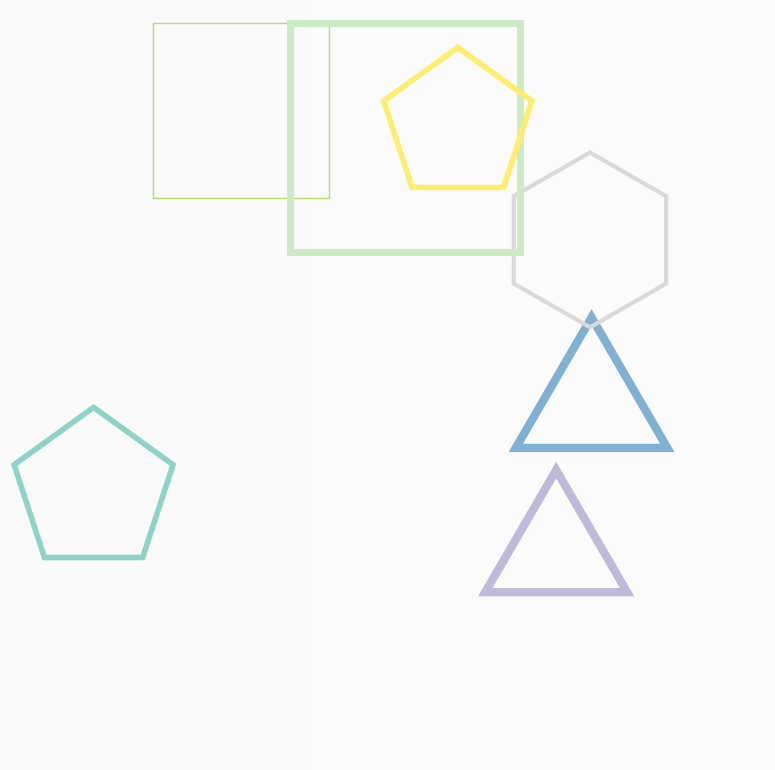[{"shape": "pentagon", "thickness": 2, "radius": 0.54, "center": [0.121, 0.363]}, {"shape": "triangle", "thickness": 3, "radius": 0.53, "center": [0.718, 0.284]}, {"shape": "triangle", "thickness": 3, "radius": 0.56, "center": [0.763, 0.475]}, {"shape": "square", "thickness": 0.5, "radius": 0.57, "center": [0.311, 0.856]}, {"shape": "hexagon", "thickness": 1.5, "radius": 0.57, "center": [0.761, 0.688]}, {"shape": "square", "thickness": 2.5, "radius": 0.74, "center": [0.523, 0.822]}, {"shape": "pentagon", "thickness": 2, "radius": 0.5, "center": [0.591, 0.838]}]